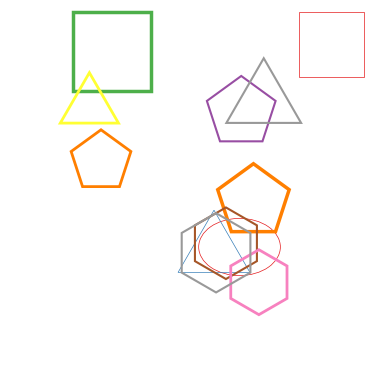[{"shape": "square", "thickness": 0.5, "radius": 0.42, "center": [0.862, 0.884]}, {"shape": "oval", "thickness": 0.5, "radius": 0.53, "center": [0.622, 0.359]}, {"shape": "triangle", "thickness": 0.5, "radius": 0.54, "center": [0.556, 0.346]}, {"shape": "square", "thickness": 2.5, "radius": 0.51, "center": [0.291, 0.867]}, {"shape": "pentagon", "thickness": 1.5, "radius": 0.47, "center": [0.627, 0.709]}, {"shape": "pentagon", "thickness": 2.5, "radius": 0.49, "center": [0.658, 0.477]}, {"shape": "pentagon", "thickness": 2, "radius": 0.41, "center": [0.262, 0.581]}, {"shape": "triangle", "thickness": 2, "radius": 0.44, "center": [0.232, 0.724]}, {"shape": "hexagon", "thickness": 1.5, "radius": 0.46, "center": [0.587, 0.368]}, {"shape": "hexagon", "thickness": 2, "radius": 0.42, "center": [0.672, 0.267]}, {"shape": "triangle", "thickness": 1.5, "radius": 0.56, "center": [0.685, 0.737]}, {"shape": "hexagon", "thickness": 1.5, "radius": 0.52, "center": [0.561, 0.343]}]